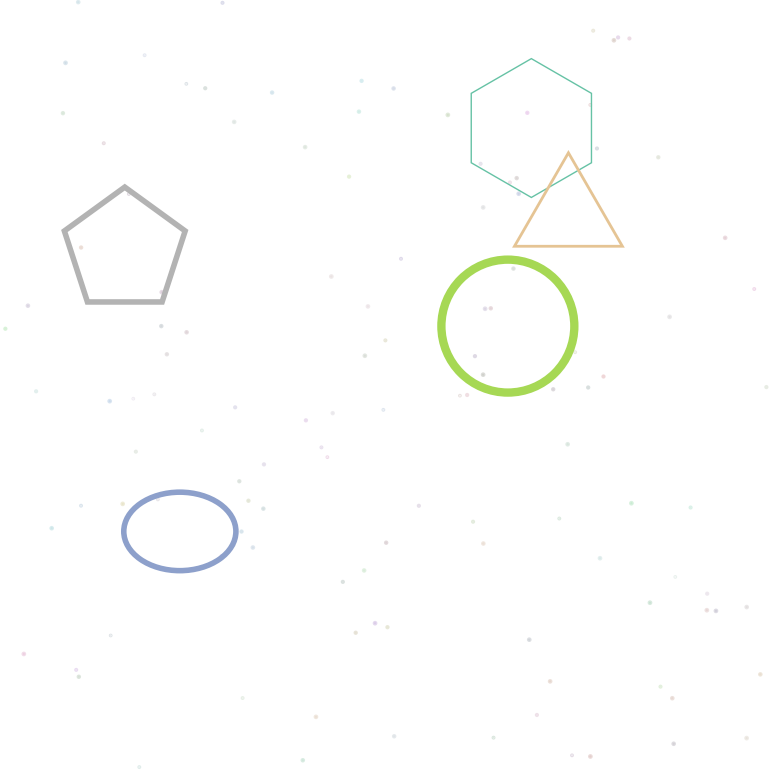[{"shape": "hexagon", "thickness": 0.5, "radius": 0.45, "center": [0.69, 0.834]}, {"shape": "oval", "thickness": 2, "radius": 0.36, "center": [0.234, 0.31]}, {"shape": "circle", "thickness": 3, "radius": 0.43, "center": [0.66, 0.576]}, {"shape": "triangle", "thickness": 1, "radius": 0.4, "center": [0.738, 0.721]}, {"shape": "pentagon", "thickness": 2, "radius": 0.41, "center": [0.162, 0.675]}]